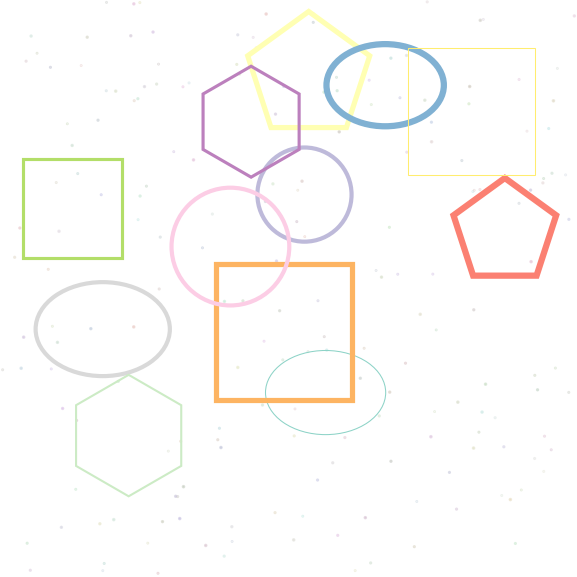[{"shape": "oval", "thickness": 0.5, "radius": 0.52, "center": [0.564, 0.319]}, {"shape": "pentagon", "thickness": 2.5, "radius": 0.56, "center": [0.535, 0.868]}, {"shape": "circle", "thickness": 2, "radius": 0.41, "center": [0.527, 0.662]}, {"shape": "pentagon", "thickness": 3, "radius": 0.47, "center": [0.874, 0.597]}, {"shape": "oval", "thickness": 3, "radius": 0.51, "center": [0.667, 0.852]}, {"shape": "square", "thickness": 2.5, "radius": 0.59, "center": [0.492, 0.425]}, {"shape": "square", "thickness": 1.5, "radius": 0.43, "center": [0.125, 0.638]}, {"shape": "circle", "thickness": 2, "radius": 0.51, "center": [0.399, 0.572]}, {"shape": "oval", "thickness": 2, "radius": 0.58, "center": [0.178, 0.429]}, {"shape": "hexagon", "thickness": 1.5, "radius": 0.48, "center": [0.435, 0.788]}, {"shape": "hexagon", "thickness": 1, "radius": 0.53, "center": [0.223, 0.245]}, {"shape": "square", "thickness": 0.5, "radius": 0.55, "center": [0.816, 0.806]}]